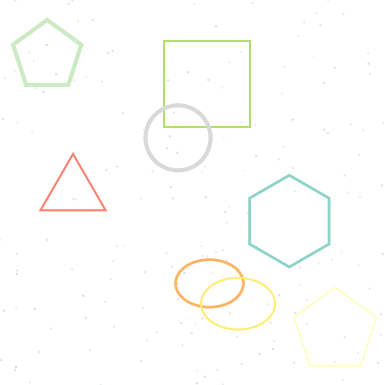[{"shape": "hexagon", "thickness": 2, "radius": 0.6, "center": [0.751, 0.426]}, {"shape": "pentagon", "thickness": 1, "radius": 0.56, "center": [0.871, 0.141]}, {"shape": "triangle", "thickness": 1.5, "radius": 0.49, "center": [0.19, 0.503]}, {"shape": "oval", "thickness": 2, "radius": 0.44, "center": [0.544, 0.264]}, {"shape": "square", "thickness": 1.5, "radius": 0.56, "center": [0.538, 0.783]}, {"shape": "circle", "thickness": 3, "radius": 0.42, "center": [0.462, 0.642]}, {"shape": "pentagon", "thickness": 3, "radius": 0.47, "center": [0.123, 0.855]}, {"shape": "oval", "thickness": 1.5, "radius": 0.48, "center": [0.618, 0.211]}]